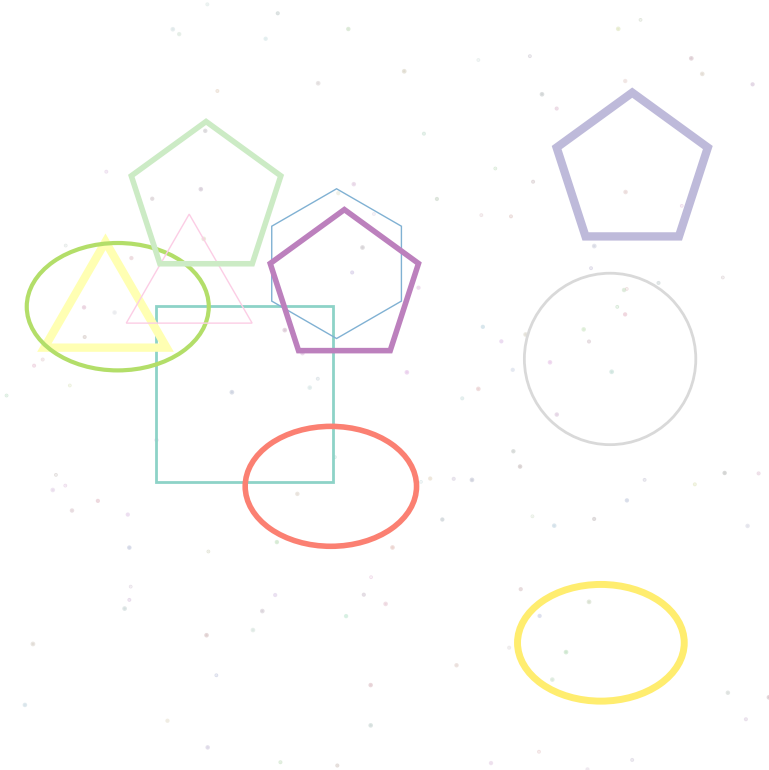[{"shape": "square", "thickness": 1, "radius": 0.57, "center": [0.318, 0.488]}, {"shape": "triangle", "thickness": 3, "radius": 0.46, "center": [0.137, 0.594]}, {"shape": "pentagon", "thickness": 3, "radius": 0.52, "center": [0.821, 0.776]}, {"shape": "oval", "thickness": 2, "radius": 0.56, "center": [0.43, 0.368]}, {"shape": "hexagon", "thickness": 0.5, "radius": 0.49, "center": [0.437, 0.658]}, {"shape": "oval", "thickness": 1.5, "radius": 0.59, "center": [0.153, 0.602]}, {"shape": "triangle", "thickness": 0.5, "radius": 0.47, "center": [0.246, 0.628]}, {"shape": "circle", "thickness": 1, "radius": 0.56, "center": [0.792, 0.534]}, {"shape": "pentagon", "thickness": 2, "radius": 0.51, "center": [0.447, 0.627]}, {"shape": "pentagon", "thickness": 2, "radius": 0.51, "center": [0.268, 0.74]}, {"shape": "oval", "thickness": 2.5, "radius": 0.54, "center": [0.78, 0.165]}]